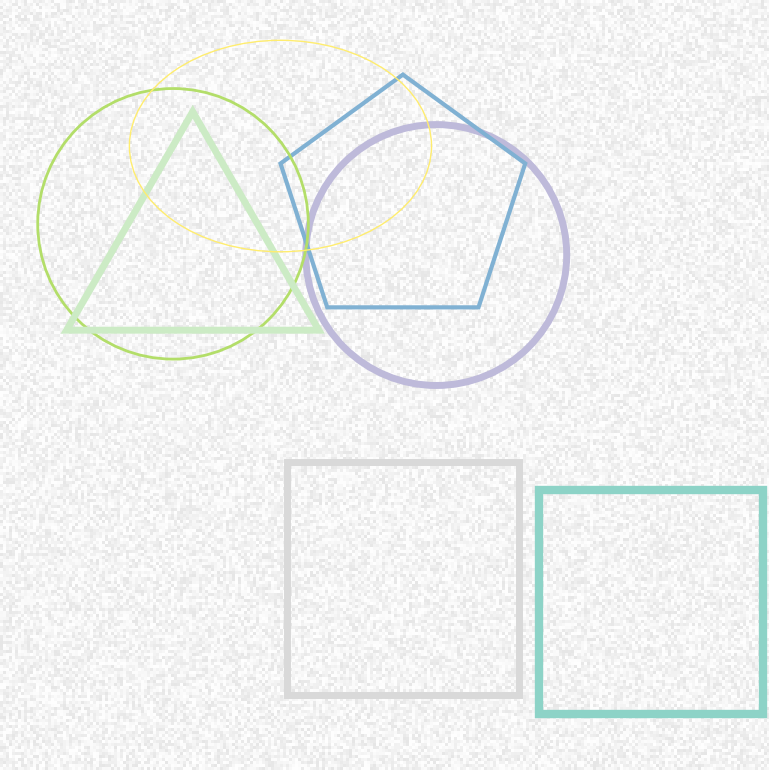[{"shape": "square", "thickness": 3, "radius": 0.73, "center": [0.846, 0.218]}, {"shape": "circle", "thickness": 2.5, "radius": 0.85, "center": [0.567, 0.669]}, {"shape": "pentagon", "thickness": 1.5, "radius": 0.84, "center": [0.523, 0.736]}, {"shape": "circle", "thickness": 1, "radius": 0.88, "center": [0.225, 0.709]}, {"shape": "square", "thickness": 2.5, "radius": 0.75, "center": [0.523, 0.249]}, {"shape": "triangle", "thickness": 2.5, "radius": 0.95, "center": [0.25, 0.666]}, {"shape": "oval", "thickness": 0.5, "radius": 0.98, "center": [0.364, 0.81]}]